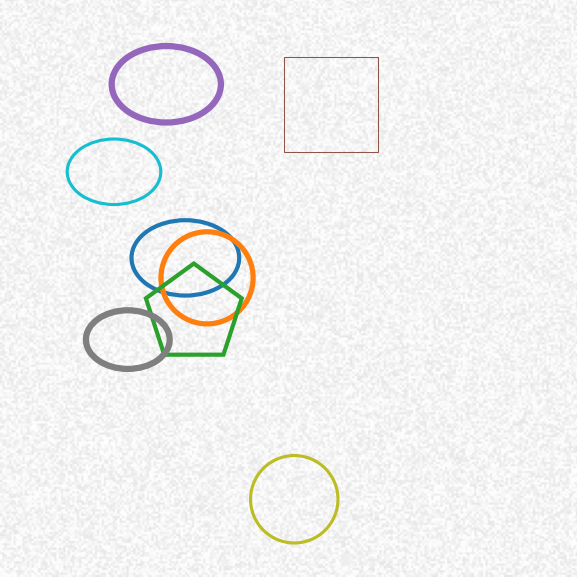[{"shape": "oval", "thickness": 2, "radius": 0.47, "center": [0.321, 0.553]}, {"shape": "circle", "thickness": 2.5, "radius": 0.4, "center": [0.359, 0.518]}, {"shape": "pentagon", "thickness": 2, "radius": 0.44, "center": [0.336, 0.456]}, {"shape": "oval", "thickness": 3, "radius": 0.47, "center": [0.288, 0.853]}, {"shape": "square", "thickness": 0.5, "radius": 0.41, "center": [0.573, 0.818]}, {"shape": "oval", "thickness": 3, "radius": 0.36, "center": [0.221, 0.411]}, {"shape": "circle", "thickness": 1.5, "radius": 0.38, "center": [0.51, 0.135]}, {"shape": "oval", "thickness": 1.5, "radius": 0.41, "center": [0.197, 0.702]}]